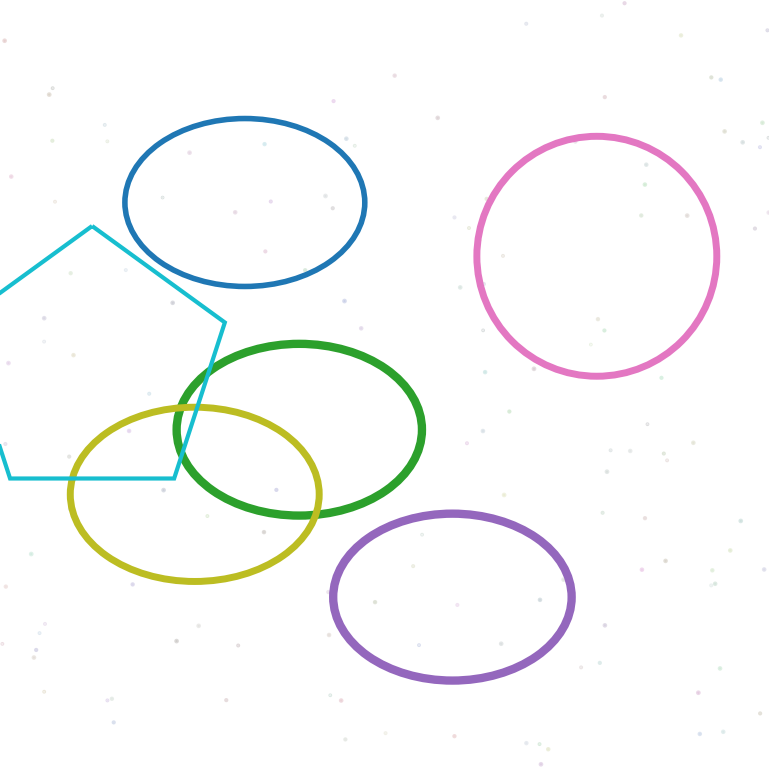[{"shape": "oval", "thickness": 2, "radius": 0.78, "center": [0.318, 0.737]}, {"shape": "oval", "thickness": 3, "radius": 0.8, "center": [0.389, 0.442]}, {"shape": "oval", "thickness": 3, "radius": 0.77, "center": [0.588, 0.225]}, {"shape": "circle", "thickness": 2.5, "radius": 0.78, "center": [0.775, 0.667]}, {"shape": "oval", "thickness": 2.5, "radius": 0.81, "center": [0.253, 0.358]}, {"shape": "pentagon", "thickness": 1.5, "radius": 0.91, "center": [0.12, 0.525]}]